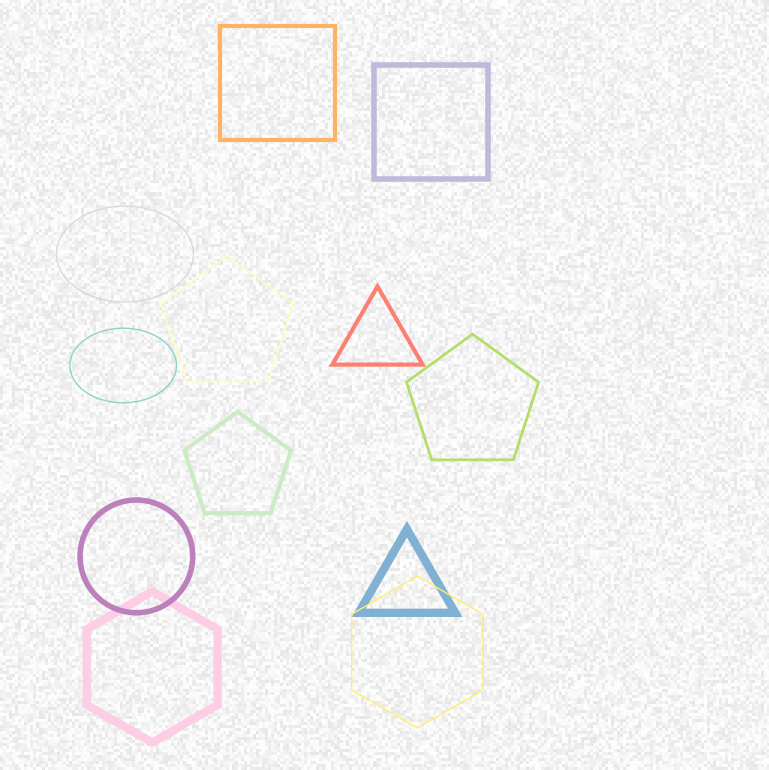[{"shape": "oval", "thickness": 0.5, "radius": 0.35, "center": [0.16, 0.525]}, {"shape": "pentagon", "thickness": 0.5, "radius": 0.45, "center": [0.295, 0.578]}, {"shape": "square", "thickness": 2, "radius": 0.37, "center": [0.56, 0.842]}, {"shape": "triangle", "thickness": 1.5, "radius": 0.34, "center": [0.49, 0.56]}, {"shape": "triangle", "thickness": 3, "radius": 0.36, "center": [0.528, 0.24]}, {"shape": "square", "thickness": 1.5, "radius": 0.37, "center": [0.361, 0.892]}, {"shape": "pentagon", "thickness": 1, "radius": 0.45, "center": [0.614, 0.476]}, {"shape": "hexagon", "thickness": 3, "radius": 0.49, "center": [0.198, 0.134]}, {"shape": "oval", "thickness": 0.5, "radius": 0.44, "center": [0.162, 0.67]}, {"shape": "circle", "thickness": 2, "radius": 0.37, "center": [0.177, 0.277]}, {"shape": "pentagon", "thickness": 1.5, "radius": 0.36, "center": [0.309, 0.392]}, {"shape": "hexagon", "thickness": 0.5, "radius": 0.49, "center": [0.542, 0.153]}]